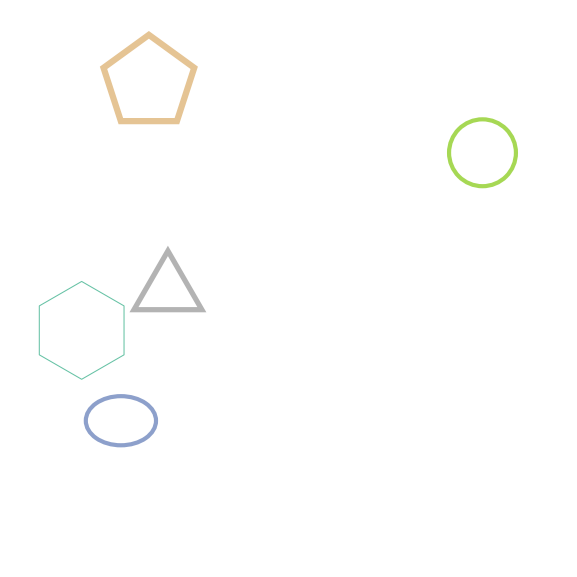[{"shape": "hexagon", "thickness": 0.5, "radius": 0.42, "center": [0.141, 0.427]}, {"shape": "oval", "thickness": 2, "radius": 0.3, "center": [0.209, 0.271]}, {"shape": "circle", "thickness": 2, "radius": 0.29, "center": [0.835, 0.735]}, {"shape": "pentagon", "thickness": 3, "radius": 0.41, "center": [0.258, 0.856]}, {"shape": "triangle", "thickness": 2.5, "radius": 0.34, "center": [0.291, 0.497]}]